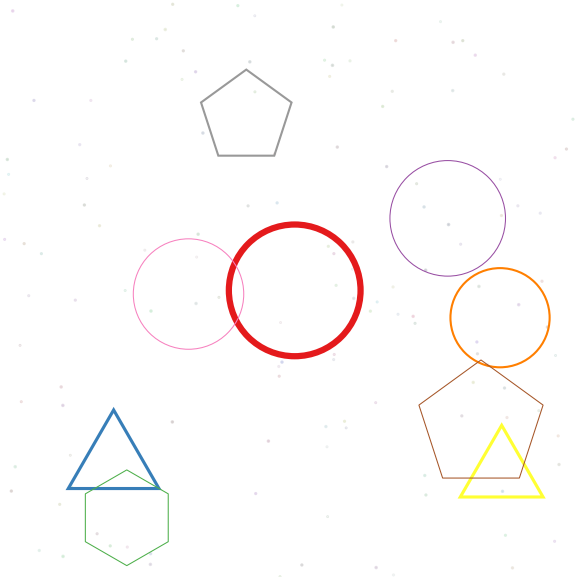[{"shape": "circle", "thickness": 3, "radius": 0.57, "center": [0.51, 0.496]}, {"shape": "triangle", "thickness": 1.5, "radius": 0.45, "center": [0.197, 0.199]}, {"shape": "hexagon", "thickness": 0.5, "radius": 0.41, "center": [0.22, 0.103]}, {"shape": "circle", "thickness": 0.5, "radius": 0.5, "center": [0.775, 0.621]}, {"shape": "circle", "thickness": 1, "radius": 0.43, "center": [0.866, 0.449]}, {"shape": "triangle", "thickness": 1.5, "radius": 0.41, "center": [0.869, 0.18]}, {"shape": "pentagon", "thickness": 0.5, "radius": 0.57, "center": [0.833, 0.263]}, {"shape": "circle", "thickness": 0.5, "radius": 0.48, "center": [0.326, 0.49]}, {"shape": "pentagon", "thickness": 1, "radius": 0.41, "center": [0.426, 0.796]}]